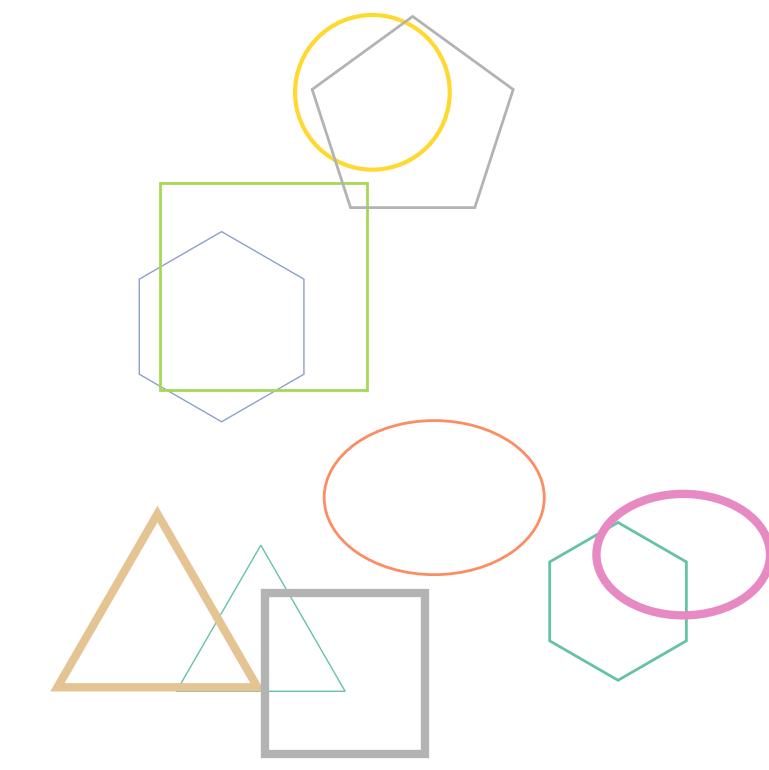[{"shape": "triangle", "thickness": 0.5, "radius": 0.63, "center": [0.339, 0.165]}, {"shape": "hexagon", "thickness": 1, "radius": 0.51, "center": [0.803, 0.219]}, {"shape": "oval", "thickness": 1, "radius": 0.71, "center": [0.564, 0.354]}, {"shape": "hexagon", "thickness": 0.5, "radius": 0.62, "center": [0.288, 0.576]}, {"shape": "oval", "thickness": 3, "radius": 0.56, "center": [0.887, 0.28]}, {"shape": "square", "thickness": 1, "radius": 0.67, "center": [0.342, 0.628]}, {"shape": "circle", "thickness": 1.5, "radius": 0.5, "center": [0.484, 0.88]}, {"shape": "triangle", "thickness": 3, "radius": 0.75, "center": [0.204, 0.182]}, {"shape": "pentagon", "thickness": 1, "radius": 0.69, "center": [0.536, 0.841]}, {"shape": "square", "thickness": 3, "radius": 0.52, "center": [0.448, 0.126]}]